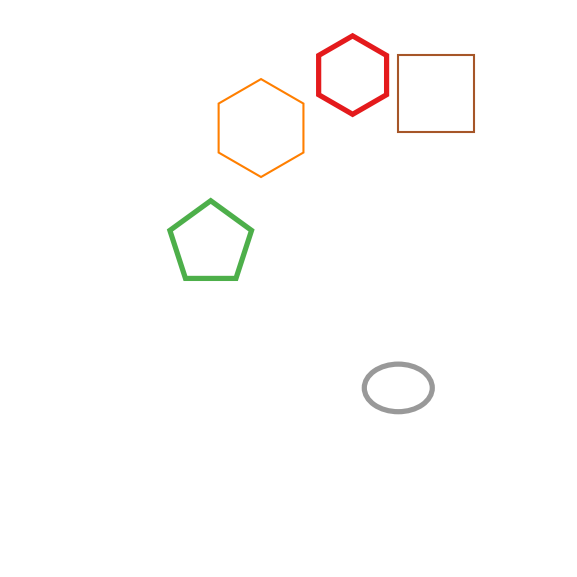[{"shape": "hexagon", "thickness": 2.5, "radius": 0.34, "center": [0.611, 0.869]}, {"shape": "pentagon", "thickness": 2.5, "radius": 0.37, "center": [0.365, 0.577]}, {"shape": "hexagon", "thickness": 1, "radius": 0.42, "center": [0.452, 0.777]}, {"shape": "square", "thickness": 1, "radius": 0.33, "center": [0.755, 0.837]}, {"shape": "oval", "thickness": 2.5, "radius": 0.29, "center": [0.69, 0.327]}]